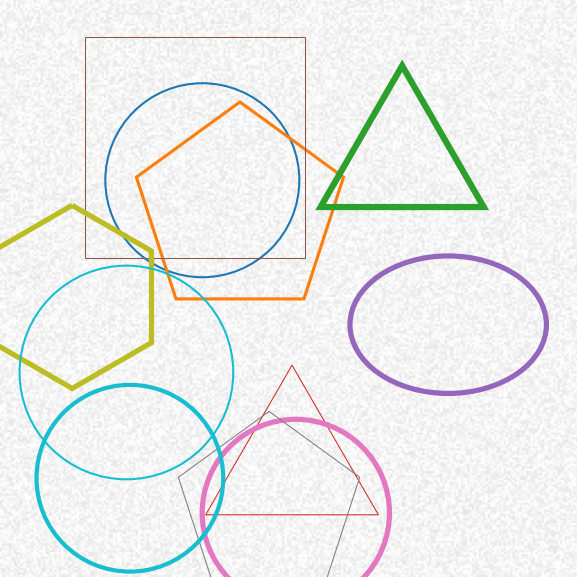[{"shape": "circle", "thickness": 1, "radius": 0.84, "center": [0.35, 0.687]}, {"shape": "pentagon", "thickness": 1.5, "radius": 0.94, "center": [0.415, 0.634]}, {"shape": "triangle", "thickness": 3, "radius": 0.82, "center": [0.696, 0.722]}, {"shape": "triangle", "thickness": 0.5, "radius": 0.86, "center": [0.506, 0.194]}, {"shape": "oval", "thickness": 2.5, "radius": 0.85, "center": [0.776, 0.437]}, {"shape": "square", "thickness": 0.5, "radius": 0.95, "center": [0.338, 0.743]}, {"shape": "circle", "thickness": 2.5, "radius": 0.81, "center": [0.512, 0.111]}, {"shape": "pentagon", "thickness": 0.5, "radius": 0.83, "center": [0.466, 0.122]}, {"shape": "hexagon", "thickness": 2.5, "radius": 0.79, "center": [0.125, 0.485]}, {"shape": "circle", "thickness": 1, "radius": 0.93, "center": [0.219, 0.354]}, {"shape": "circle", "thickness": 2, "radius": 0.81, "center": [0.225, 0.171]}]